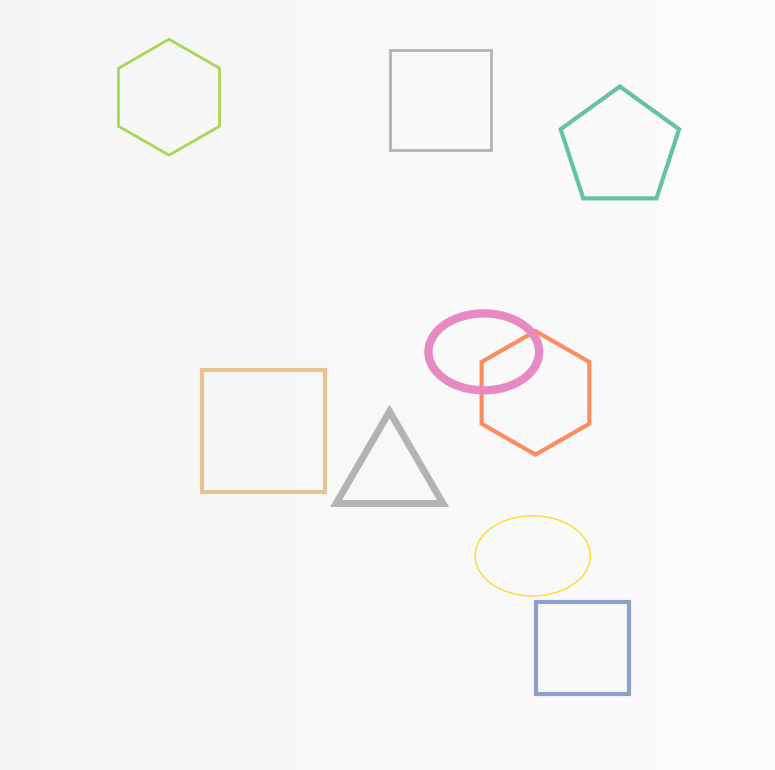[{"shape": "pentagon", "thickness": 1.5, "radius": 0.4, "center": [0.8, 0.807]}, {"shape": "hexagon", "thickness": 1.5, "radius": 0.4, "center": [0.691, 0.49]}, {"shape": "square", "thickness": 1.5, "radius": 0.3, "center": [0.751, 0.159]}, {"shape": "oval", "thickness": 3, "radius": 0.36, "center": [0.624, 0.543]}, {"shape": "hexagon", "thickness": 1, "radius": 0.38, "center": [0.218, 0.874]}, {"shape": "oval", "thickness": 0.5, "radius": 0.37, "center": [0.687, 0.278]}, {"shape": "square", "thickness": 1.5, "radius": 0.4, "center": [0.34, 0.44]}, {"shape": "triangle", "thickness": 2.5, "radius": 0.4, "center": [0.503, 0.386]}, {"shape": "square", "thickness": 1, "radius": 0.33, "center": [0.568, 0.87]}]